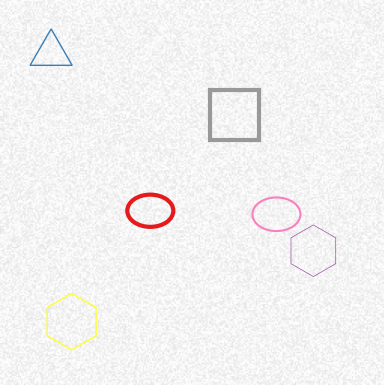[{"shape": "oval", "thickness": 3, "radius": 0.3, "center": [0.39, 0.453]}, {"shape": "triangle", "thickness": 1, "radius": 0.32, "center": [0.133, 0.862]}, {"shape": "hexagon", "thickness": 0.5, "radius": 0.34, "center": [0.814, 0.349]}, {"shape": "hexagon", "thickness": 1, "radius": 0.37, "center": [0.186, 0.164]}, {"shape": "oval", "thickness": 1.5, "radius": 0.31, "center": [0.718, 0.443]}, {"shape": "square", "thickness": 3, "radius": 0.32, "center": [0.609, 0.702]}]